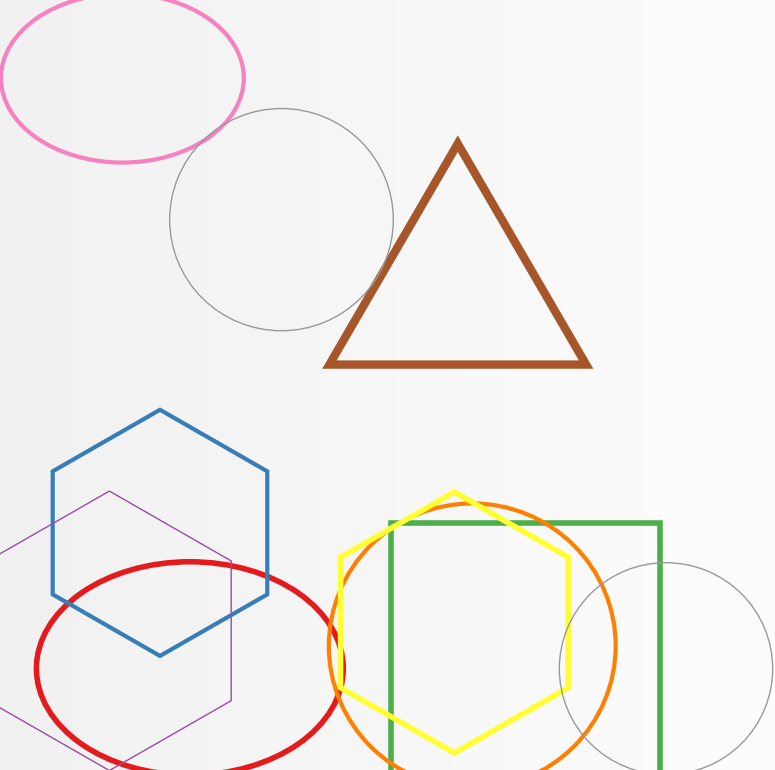[{"shape": "oval", "thickness": 2, "radius": 0.99, "center": [0.245, 0.132]}, {"shape": "hexagon", "thickness": 1.5, "radius": 0.8, "center": [0.206, 0.308]}, {"shape": "square", "thickness": 2, "radius": 0.87, "center": [0.677, 0.147]}, {"shape": "hexagon", "thickness": 0.5, "radius": 0.91, "center": [0.141, 0.181]}, {"shape": "circle", "thickness": 1.5, "radius": 0.93, "center": [0.609, 0.161]}, {"shape": "hexagon", "thickness": 2, "radius": 0.85, "center": [0.586, 0.192]}, {"shape": "triangle", "thickness": 3, "radius": 0.96, "center": [0.591, 0.622]}, {"shape": "oval", "thickness": 1.5, "radius": 0.78, "center": [0.158, 0.899]}, {"shape": "circle", "thickness": 0.5, "radius": 0.72, "center": [0.363, 0.715]}, {"shape": "circle", "thickness": 0.5, "radius": 0.69, "center": [0.859, 0.132]}]